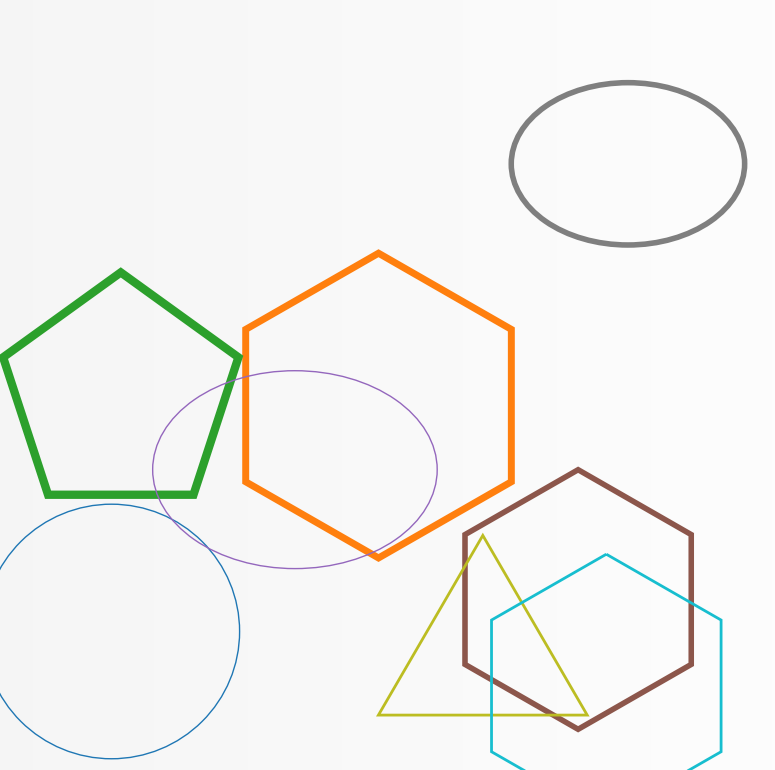[{"shape": "circle", "thickness": 0.5, "radius": 0.83, "center": [0.144, 0.18]}, {"shape": "hexagon", "thickness": 2.5, "radius": 0.99, "center": [0.488, 0.473]}, {"shape": "pentagon", "thickness": 3, "radius": 0.8, "center": [0.156, 0.487]}, {"shape": "oval", "thickness": 0.5, "radius": 0.92, "center": [0.381, 0.39]}, {"shape": "hexagon", "thickness": 2, "radius": 0.84, "center": [0.746, 0.221]}, {"shape": "oval", "thickness": 2, "radius": 0.75, "center": [0.81, 0.787]}, {"shape": "triangle", "thickness": 1, "radius": 0.78, "center": [0.623, 0.149]}, {"shape": "hexagon", "thickness": 1, "radius": 0.86, "center": [0.782, 0.109]}]